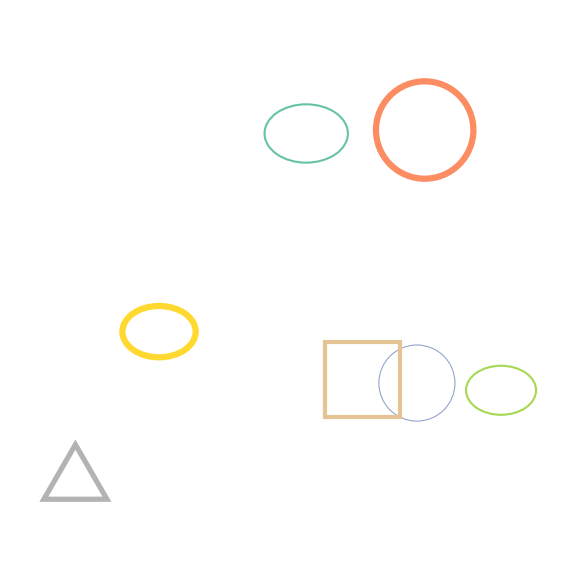[{"shape": "oval", "thickness": 1, "radius": 0.36, "center": [0.53, 0.768]}, {"shape": "circle", "thickness": 3, "radius": 0.42, "center": [0.735, 0.774]}, {"shape": "circle", "thickness": 0.5, "radius": 0.33, "center": [0.722, 0.336]}, {"shape": "oval", "thickness": 1, "radius": 0.3, "center": [0.868, 0.323]}, {"shape": "oval", "thickness": 3, "radius": 0.32, "center": [0.275, 0.425]}, {"shape": "square", "thickness": 2, "radius": 0.32, "center": [0.628, 0.342]}, {"shape": "triangle", "thickness": 2.5, "radius": 0.32, "center": [0.131, 0.166]}]